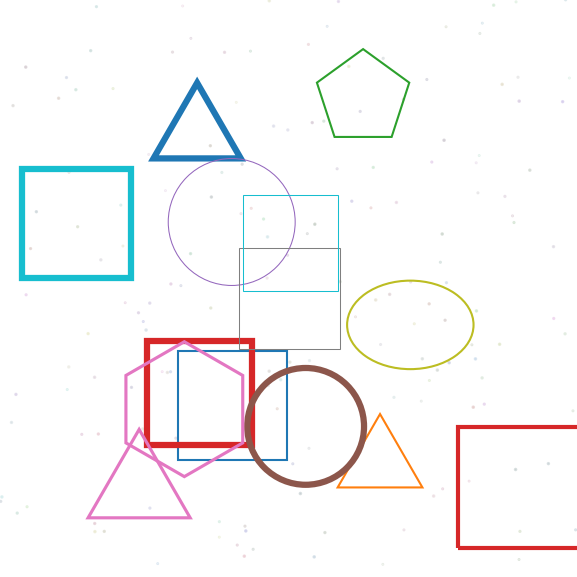[{"shape": "triangle", "thickness": 3, "radius": 0.44, "center": [0.341, 0.768]}, {"shape": "square", "thickness": 1, "radius": 0.47, "center": [0.403, 0.297]}, {"shape": "triangle", "thickness": 1, "radius": 0.42, "center": [0.658, 0.197]}, {"shape": "pentagon", "thickness": 1, "radius": 0.42, "center": [0.629, 0.83]}, {"shape": "square", "thickness": 2, "radius": 0.53, "center": [0.898, 0.156]}, {"shape": "square", "thickness": 3, "radius": 0.45, "center": [0.345, 0.319]}, {"shape": "circle", "thickness": 0.5, "radius": 0.55, "center": [0.401, 0.615]}, {"shape": "circle", "thickness": 3, "radius": 0.51, "center": [0.529, 0.261]}, {"shape": "triangle", "thickness": 1.5, "radius": 0.51, "center": [0.241, 0.154]}, {"shape": "hexagon", "thickness": 1.5, "radius": 0.58, "center": [0.319, 0.291]}, {"shape": "square", "thickness": 0.5, "radius": 0.44, "center": [0.502, 0.482]}, {"shape": "oval", "thickness": 1, "radius": 0.55, "center": [0.711, 0.437]}, {"shape": "square", "thickness": 3, "radius": 0.47, "center": [0.132, 0.612]}, {"shape": "square", "thickness": 0.5, "radius": 0.41, "center": [0.503, 0.578]}]